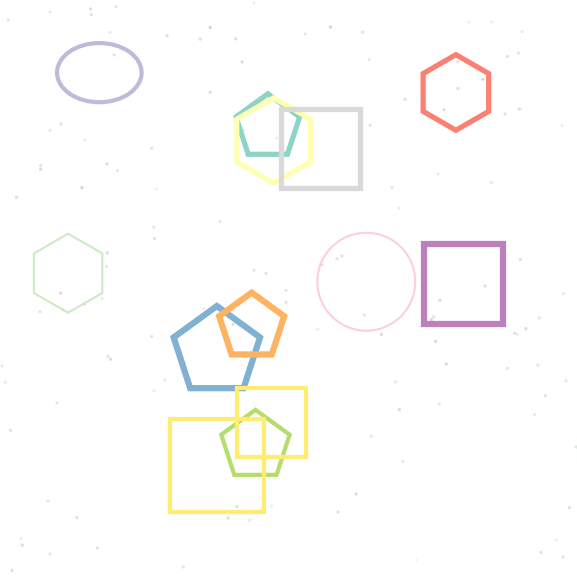[{"shape": "pentagon", "thickness": 2.5, "radius": 0.29, "center": [0.464, 0.779]}, {"shape": "hexagon", "thickness": 2.5, "radius": 0.37, "center": [0.474, 0.756]}, {"shape": "oval", "thickness": 2, "radius": 0.37, "center": [0.172, 0.873]}, {"shape": "hexagon", "thickness": 2.5, "radius": 0.33, "center": [0.789, 0.839]}, {"shape": "pentagon", "thickness": 3, "radius": 0.39, "center": [0.376, 0.391]}, {"shape": "pentagon", "thickness": 3, "radius": 0.3, "center": [0.436, 0.433]}, {"shape": "pentagon", "thickness": 2, "radius": 0.31, "center": [0.442, 0.227]}, {"shape": "circle", "thickness": 1, "radius": 0.42, "center": [0.634, 0.511]}, {"shape": "square", "thickness": 2.5, "radius": 0.34, "center": [0.555, 0.743]}, {"shape": "square", "thickness": 3, "radius": 0.35, "center": [0.803, 0.508]}, {"shape": "hexagon", "thickness": 1, "radius": 0.34, "center": [0.118, 0.526]}, {"shape": "square", "thickness": 2, "radius": 0.3, "center": [0.47, 0.267]}, {"shape": "square", "thickness": 2, "radius": 0.4, "center": [0.376, 0.194]}]